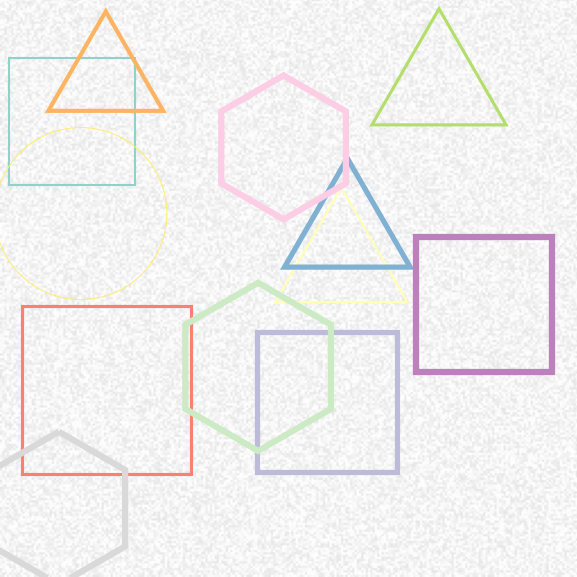[{"shape": "square", "thickness": 1, "radius": 0.55, "center": [0.125, 0.788]}, {"shape": "triangle", "thickness": 1, "radius": 0.66, "center": [0.591, 0.542]}, {"shape": "square", "thickness": 2.5, "radius": 0.61, "center": [0.566, 0.303]}, {"shape": "square", "thickness": 1.5, "radius": 0.73, "center": [0.184, 0.324]}, {"shape": "triangle", "thickness": 2.5, "radius": 0.63, "center": [0.602, 0.599]}, {"shape": "triangle", "thickness": 2, "radius": 0.57, "center": [0.183, 0.865]}, {"shape": "triangle", "thickness": 1.5, "radius": 0.67, "center": [0.76, 0.85]}, {"shape": "hexagon", "thickness": 3, "radius": 0.62, "center": [0.491, 0.744]}, {"shape": "hexagon", "thickness": 3, "radius": 0.66, "center": [0.102, 0.119]}, {"shape": "square", "thickness": 3, "radius": 0.59, "center": [0.838, 0.472]}, {"shape": "hexagon", "thickness": 3, "radius": 0.73, "center": [0.447, 0.364]}, {"shape": "circle", "thickness": 0.5, "radius": 0.74, "center": [0.14, 0.629]}]